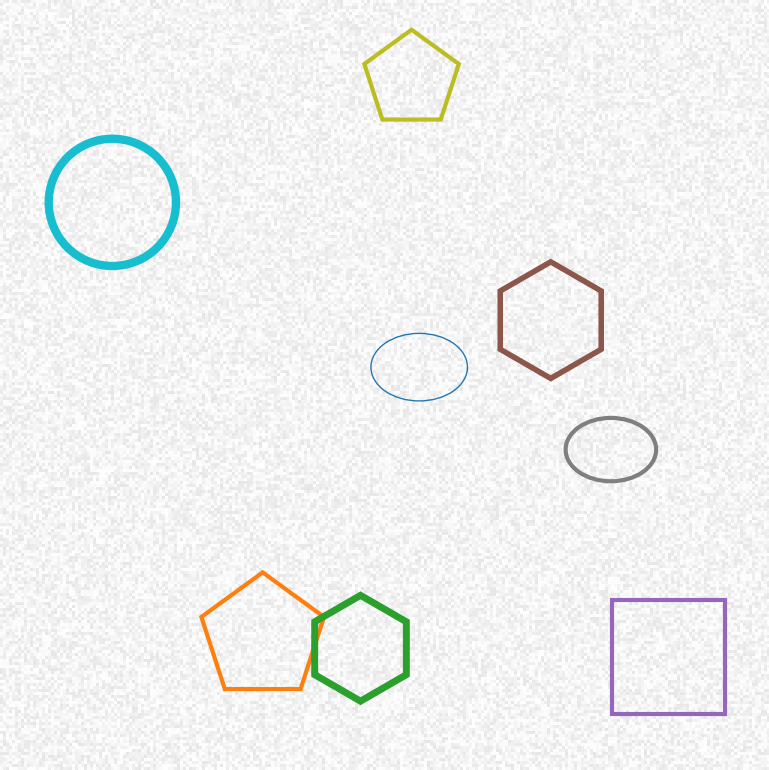[{"shape": "oval", "thickness": 0.5, "radius": 0.31, "center": [0.544, 0.523]}, {"shape": "pentagon", "thickness": 1.5, "radius": 0.42, "center": [0.341, 0.173]}, {"shape": "hexagon", "thickness": 2.5, "radius": 0.34, "center": [0.468, 0.158]}, {"shape": "square", "thickness": 1.5, "radius": 0.37, "center": [0.868, 0.147]}, {"shape": "hexagon", "thickness": 2, "radius": 0.38, "center": [0.715, 0.584]}, {"shape": "oval", "thickness": 1.5, "radius": 0.29, "center": [0.793, 0.416]}, {"shape": "pentagon", "thickness": 1.5, "radius": 0.32, "center": [0.534, 0.897]}, {"shape": "circle", "thickness": 3, "radius": 0.41, "center": [0.146, 0.737]}]